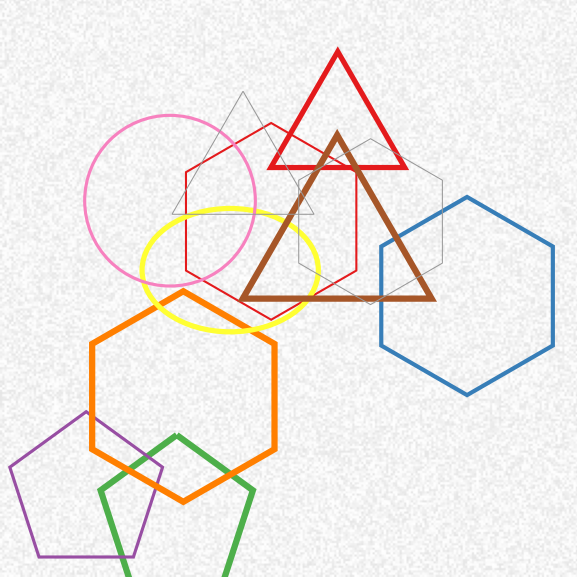[{"shape": "hexagon", "thickness": 1, "radius": 0.85, "center": [0.47, 0.616]}, {"shape": "triangle", "thickness": 2.5, "radius": 0.67, "center": [0.585, 0.776]}, {"shape": "hexagon", "thickness": 2, "radius": 0.86, "center": [0.809, 0.487]}, {"shape": "pentagon", "thickness": 3, "radius": 0.69, "center": [0.306, 0.107]}, {"shape": "pentagon", "thickness": 1.5, "radius": 0.7, "center": [0.149, 0.147]}, {"shape": "hexagon", "thickness": 3, "radius": 0.91, "center": [0.317, 0.312]}, {"shape": "oval", "thickness": 2.5, "radius": 0.76, "center": [0.399, 0.531]}, {"shape": "triangle", "thickness": 3, "radius": 0.94, "center": [0.584, 0.576]}, {"shape": "circle", "thickness": 1.5, "radius": 0.74, "center": [0.294, 0.652]}, {"shape": "triangle", "thickness": 0.5, "radius": 0.71, "center": [0.421, 0.699]}, {"shape": "hexagon", "thickness": 0.5, "radius": 0.72, "center": [0.642, 0.615]}]